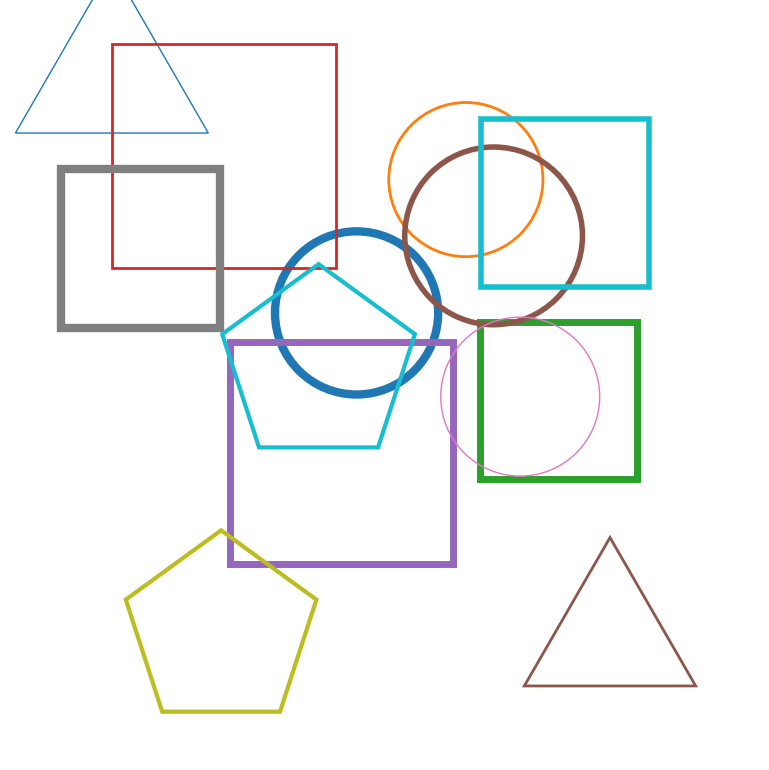[{"shape": "triangle", "thickness": 0.5, "radius": 0.72, "center": [0.145, 0.9]}, {"shape": "circle", "thickness": 3, "radius": 0.53, "center": [0.463, 0.594]}, {"shape": "circle", "thickness": 1, "radius": 0.5, "center": [0.605, 0.767]}, {"shape": "square", "thickness": 2.5, "radius": 0.51, "center": [0.725, 0.48]}, {"shape": "square", "thickness": 1, "radius": 0.73, "center": [0.291, 0.798]}, {"shape": "square", "thickness": 2.5, "radius": 0.72, "center": [0.443, 0.412]}, {"shape": "triangle", "thickness": 1, "radius": 0.64, "center": [0.792, 0.173]}, {"shape": "circle", "thickness": 2, "radius": 0.58, "center": [0.641, 0.694]}, {"shape": "circle", "thickness": 0.5, "radius": 0.52, "center": [0.676, 0.485]}, {"shape": "square", "thickness": 3, "radius": 0.52, "center": [0.182, 0.678]}, {"shape": "pentagon", "thickness": 1.5, "radius": 0.65, "center": [0.287, 0.181]}, {"shape": "pentagon", "thickness": 1.5, "radius": 0.66, "center": [0.414, 0.525]}, {"shape": "square", "thickness": 2, "radius": 0.55, "center": [0.733, 0.736]}]